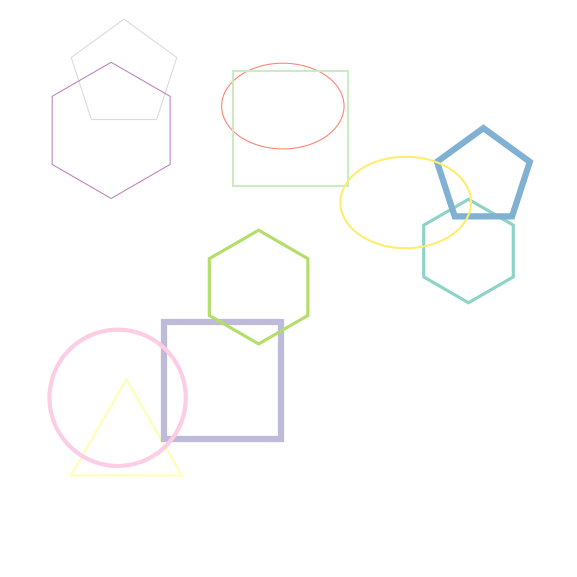[{"shape": "hexagon", "thickness": 1.5, "radius": 0.45, "center": [0.811, 0.564]}, {"shape": "triangle", "thickness": 1, "radius": 0.55, "center": [0.219, 0.231]}, {"shape": "square", "thickness": 3, "radius": 0.51, "center": [0.386, 0.34]}, {"shape": "oval", "thickness": 0.5, "radius": 0.53, "center": [0.49, 0.815]}, {"shape": "pentagon", "thickness": 3, "radius": 0.42, "center": [0.837, 0.693]}, {"shape": "hexagon", "thickness": 1.5, "radius": 0.49, "center": [0.448, 0.502]}, {"shape": "circle", "thickness": 2, "radius": 0.59, "center": [0.204, 0.31]}, {"shape": "pentagon", "thickness": 0.5, "radius": 0.48, "center": [0.215, 0.87]}, {"shape": "hexagon", "thickness": 0.5, "radius": 0.59, "center": [0.192, 0.773]}, {"shape": "square", "thickness": 1, "radius": 0.5, "center": [0.504, 0.776]}, {"shape": "oval", "thickness": 1, "radius": 0.57, "center": [0.702, 0.649]}]